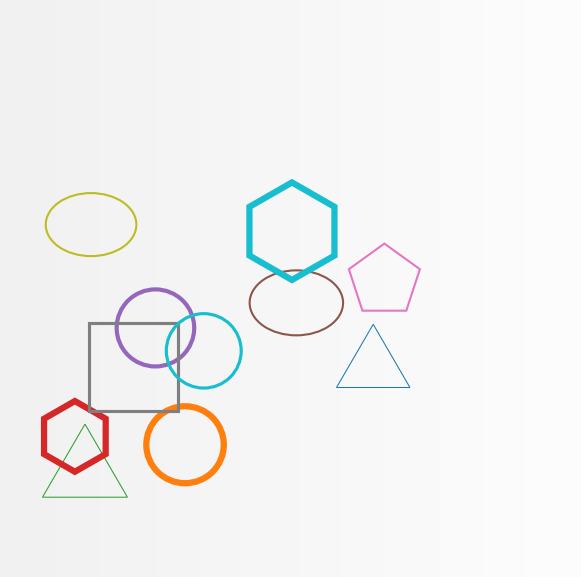[{"shape": "triangle", "thickness": 0.5, "radius": 0.36, "center": [0.642, 0.365]}, {"shape": "circle", "thickness": 3, "radius": 0.33, "center": [0.318, 0.229]}, {"shape": "triangle", "thickness": 0.5, "radius": 0.42, "center": [0.146, 0.18]}, {"shape": "hexagon", "thickness": 3, "radius": 0.31, "center": [0.129, 0.243]}, {"shape": "circle", "thickness": 2, "radius": 0.33, "center": [0.267, 0.431]}, {"shape": "oval", "thickness": 1, "radius": 0.4, "center": [0.51, 0.475]}, {"shape": "pentagon", "thickness": 1, "radius": 0.32, "center": [0.661, 0.513]}, {"shape": "square", "thickness": 1.5, "radius": 0.38, "center": [0.23, 0.364]}, {"shape": "oval", "thickness": 1, "radius": 0.39, "center": [0.157, 0.61]}, {"shape": "circle", "thickness": 1.5, "radius": 0.32, "center": [0.351, 0.392]}, {"shape": "hexagon", "thickness": 3, "radius": 0.42, "center": [0.502, 0.599]}]